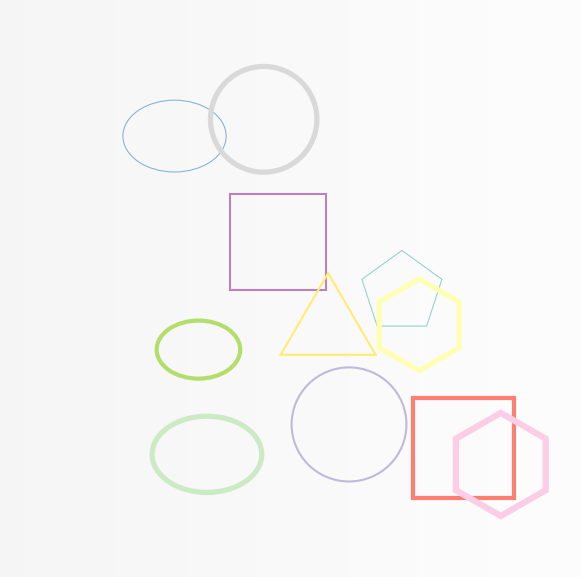[{"shape": "pentagon", "thickness": 0.5, "radius": 0.36, "center": [0.691, 0.493]}, {"shape": "hexagon", "thickness": 2.5, "radius": 0.4, "center": [0.721, 0.437]}, {"shape": "circle", "thickness": 1, "radius": 0.49, "center": [0.6, 0.264]}, {"shape": "square", "thickness": 2, "radius": 0.44, "center": [0.798, 0.223]}, {"shape": "oval", "thickness": 0.5, "radius": 0.44, "center": [0.3, 0.764]}, {"shape": "oval", "thickness": 2, "radius": 0.36, "center": [0.341, 0.394]}, {"shape": "hexagon", "thickness": 3, "radius": 0.45, "center": [0.862, 0.195]}, {"shape": "circle", "thickness": 2.5, "radius": 0.46, "center": [0.454, 0.793]}, {"shape": "square", "thickness": 1, "radius": 0.42, "center": [0.478, 0.58]}, {"shape": "oval", "thickness": 2.5, "radius": 0.47, "center": [0.356, 0.212]}, {"shape": "triangle", "thickness": 1, "radius": 0.47, "center": [0.565, 0.432]}]